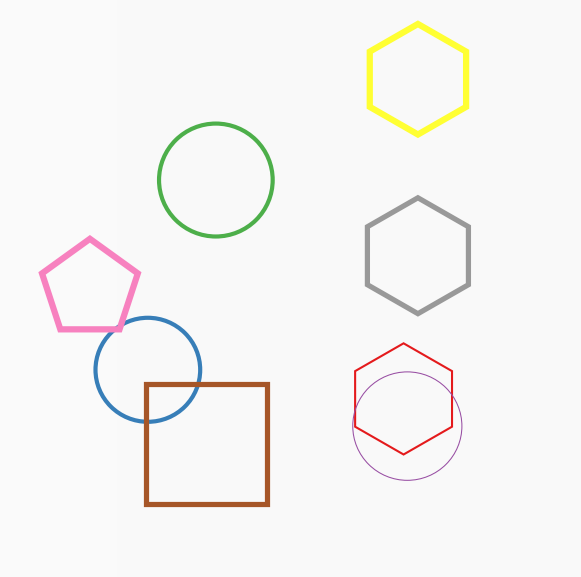[{"shape": "hexagon", "thickness": 1, "radius": 0.48, "center": [0.694, 0.308]}, {"shape": "circle", "thickness": 2, "radius": 0.45, "center": [0.254, 0.359]}, {"shape": "circle", "thickness": 2, "radius": 0.49, "center": [0.371, 0.687]}, {"shape": "circle", "thickness": 0.5, "radius": 0.47, "center": [0.701, 0.261]}, {"shape": "hexagon", "thickness": 3, "radius": 0.48, "center": [0.719, 0.862]}, {"shape": "square", "thickness": 2.5, "radius": 0.52, "center": [0.355, 0.23]}, {"shape": "pentagon", "thickness": 3, "radius": 0.43, "center": [0.155, 0.499]}, {"shape": "hexagon", "thickness": 2.5, "radius": 0.5, "center": [0.719, 0.556]}]